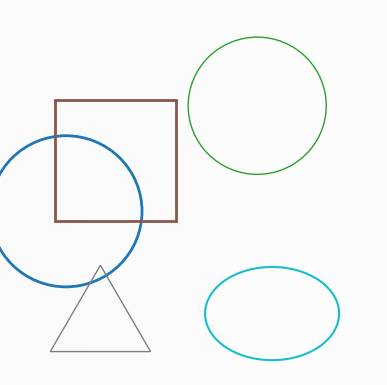[{"shape": "circle", "thickness": 2, "radius": 0.98, "center": [0.17, 0.451]}, {"shape": "circle", "thickness": 1, "radius": 0.89, "center": [0.664, 0.725]}, {"shape": "square", "thickness": 2, "radius": 0.78, "center": [0.299, 0.583]}, {"shape": "triangle", "thickness": 1, "radius": 0.75, "center": [0.259, 0.162]}, {"shape": "oval", "thickness": 1.5, "radius": 0.86, "center": [0.702, 0.186]}]